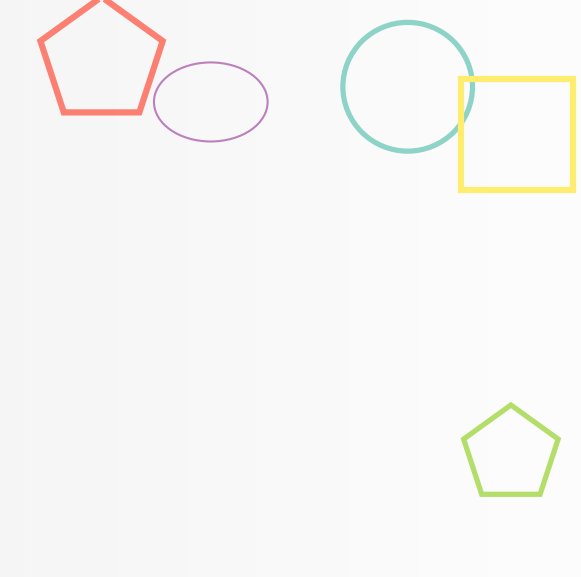[{"shape": "circle", "thickness": 2.5, "radius": 0.56, "center": [0.701, 0.849]}, {"shape": "pentagon", "thickness": 3, "radius": 0.55, "center": [0.175, 0.894]}, {"shape": "pentagon", "thickness": 2.5, "radius": 0.43, "center": [0.879, 0.212]}, {"shape": "oval", "thickness": 1, "radius": 0.49, "center": [0.363, 0.823]}, {"shape": "square", "thickness": 3, "radius": 0.48, "center": [0.89, 0.767]}]